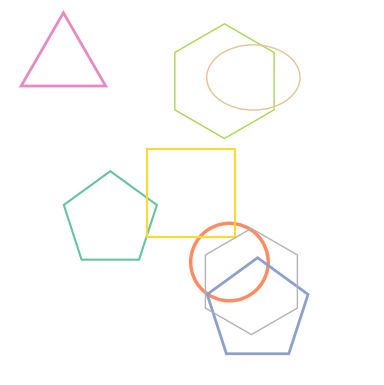[{"shape": "pentagon", "thickness": 1.5, "radius": 0.64, "center": [0.287, 0.428]}, {"shape": "circle", "thickness": 2.5, "radius": 0.5, "center": [0.596, 0.319]}, {"shape": "pentagon", "thickness": 2, "radius": 0.69, "center": [0.669, 0.193]}, {"shape": "triangle", "thickness": 2, "radius": 0.63, "center": [0.165, 0.84]}, {"shape": "hexagon", "thickness": 1, "radius": 0.74, "center": [0.583, 0.789]}, {"shape": "square", "thickness": 1.5, "radius": 0.57, "center": [0.497, 0.498]}, {"shape": "oval", "thickness": 1, "radius": 0.61, "center": [0.658, 0.799]}, {"shape": "hexagon", "thickness": 1, "radius": 0.69, "center": [0.653, 0.269]}]